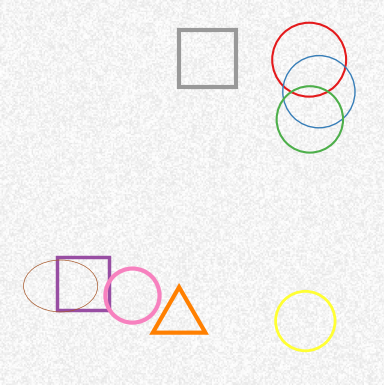[{"shape": "circle", "thickness": 1.5, "radius": 0.48, "center": [0.803, 0.845]}, {"shape": "circle", "thickness": 1, "radius": 0.47, "center": [0.828, 0.762]}, {"shape": "circle", "thickness": 1.5, "radius": 0.43, "center": [0.805, 0.69]}, {"shape": "square", "thickness": 2.5, "radius": 0.34, "center": [0.215, 0.264]}, {"shape": "triangle", "thickness": 3, "radius": 0.39, "center": [0.465, 0.175]}, {"shape": "circle", "thickness": 2, "radius": 0.39, "center": [0.793, 0.166]}, {"shape": "oval", "thickness": 0.5, "radius": 0.48, "center": [0.158, 0.257]}, {"shape": "circle", "thickness": 3, "radius": 0.35, "center": [0.344, 0.232]}, {"shape": "square", "thickness": 3, "radius": 0.37, "center": [0.539, 0.848]}]